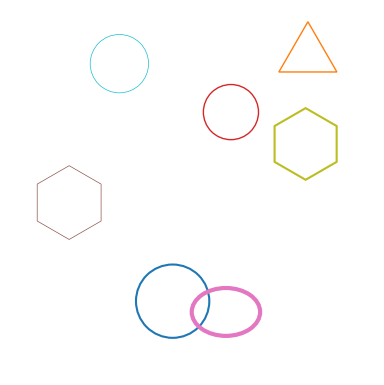[{"shape": "circle", "thickness": 1.5, "radius": 0.48, "center": [0.448, 0.218]}, {"shape": "triangle", "thickness": 1, "radius": 0.43, "center": [0.8, 0.857]}, {"shape": "circle", "thickness": 1, "radius": 0.36, "center": [0.6, 0.709]}, {"shape": "hexagon", "thickness": 0.5, "radius": 0.48, "center": [0.18, 0.474]}, {"shape": "oval", "thickness": 3, "radius": 0.44, "center": [0.587, 0.19]}, {"shape": "hexagon", "thickness": 1.5, "radius": 0.47, "center": [0.794, 0.626]}, {"shape": "circle", "thickness": 0.5, "radius": 0.38, "center": [0.31, 0.835]}]